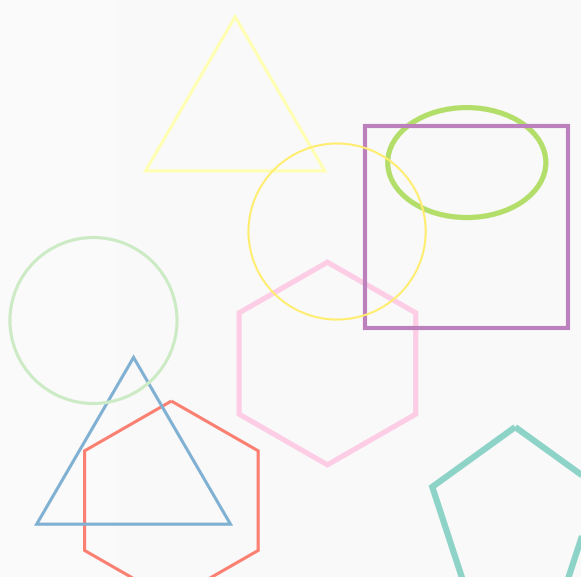[{"shape": "pentagon", "thickness": 3, "radius": 0.75, "center": [0.886, 0.11]}, {"shape": "triangle", "thickness": 1.5, "radius": 0.89, "center": [0.405, 0.792]}, {"shape": "hexagon", "thickness": 1.5, "radius": 0.86, "center": [0.295, 0.132]}, {"shape": "triangle", "thickness": 1.5, "radius": 0.96, "center": [0.23, 0.188]}, {"shape": "oval", "thickness": 2.5, "radius": 0.68, "center": [0.803, 0.718]}, {"shape": "hexagon", "thickness": 2.5, "radius": 0.88, "center": [0.563, 0.37]}, {"shape": "square", "thickness": 2, "radius": 0.87, "center": [0.802, 0.606]}, {"shape": "circle", "thickness": 1.5, "radius": 0.72, "center": [0.161, 0.444]}, {"shape": "circle", "thickness": 1, "radius": 0.76, "center": [0.58, 0.598]}]